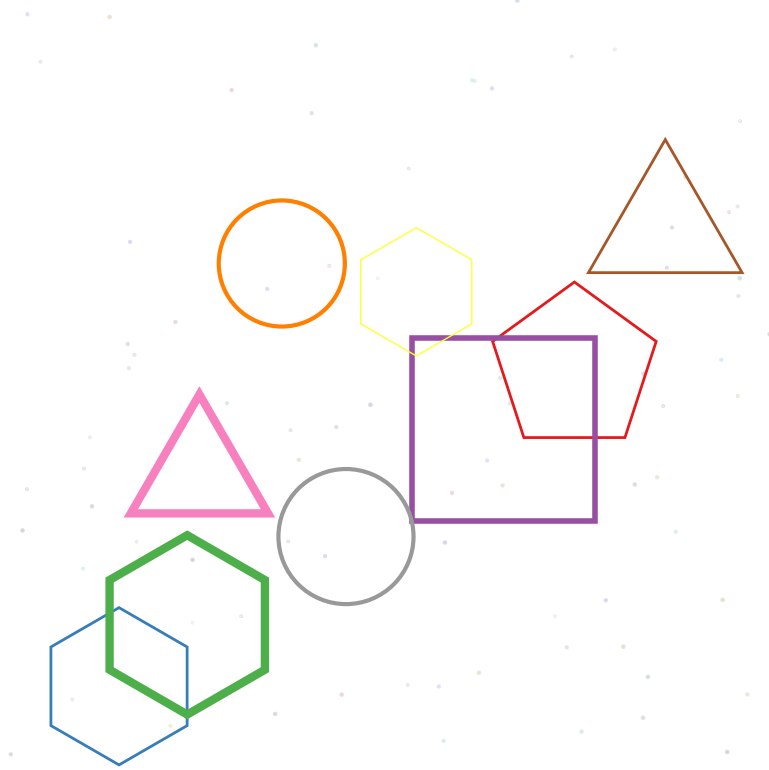[{"shape": "pentagon", "thickness": 1, "radius": 0.56, "center": [0.746, 0.522]}, {"shape": "hexagon", "thickness": 1, "radius": 0.51, "center": [0.155, 0.109]}, {"shape": "hexagon", "thickness": 3, "radius": 0.58, "center": [0.243, 0.188]}, {"shape": "square", "thickness": 2, "radius": 0.6, "center": [0.654, 0.442]}, {"shape": "circle", "thickness": 1.5, "radius": 0.41, "center": [0.366, 0.658]}, {"shape": "hexagon", "thickness": 0.5, "radius": 0.42, "center": [0.541, 0.621]}, {"shape": "triangle", "thickness": 1, "radius": 0.58, "center": [0.864, 0.704]}, {"shape": "triangle", "thickness": 3, "radius": 0.51, "center": [0.259, 0.385]}, {"shape": "circle", "thickness": 1.5, "radius": 0.44, "center": [0.449, 0.303]}]